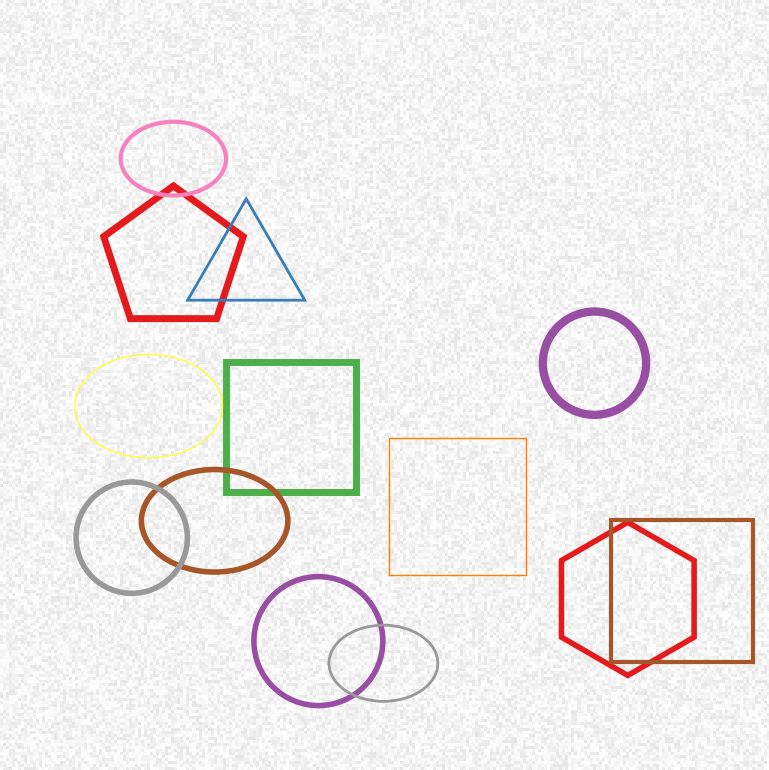[{"shape": "hexagon", "thickness": 2, "radius": 0.5, "center": [0.815, 0.222]}, {"shape": "pentagon", "thickness": 2.5, "radius": 0.48, "center": [0.225, 0.663]}, {"shape": "triangle", "thickness": 1, "radius": 0.44, "center": [0.32, 0.654]}, {"shape": "square", "thickness": 2.5, "radius": 0.42, "center": [0.378, 0.445]}, {"shape": "circle", "thickness": 2, "radius": 0.42, "center": [0.413, 0.167]}, {"shape": "circle", "thickness": 3, "radius": 0.34, "center": [0.772, 0.528]}, {"shape": "square", "thickness": 0.5, "radius": 0.44, "center": [0.594, 0.342]}, {"shape": "oval", "thickness": 0.5, "radius": 0.48, "center": [0.193, 0.473]}, {"shape": "oval", "thickness": 2, "radius": 0.48, "center": [0.279, 0.324]}, {"shape": "square", "thickness": 1.5, "radius": 0.46, "center": [0.886, 0.233]}, {"shape": "oval", "thickness": 1.5, "radius": 0.34, "center": [0.225, 0.794]}, {"shape": "oval", "thickness": 1, "radius": 0.35, "center": [0.498, 0.139]}, {"shape": "circle", "thickness": 2, "radius": 0.36, "center": [0.171, 0.302]}]